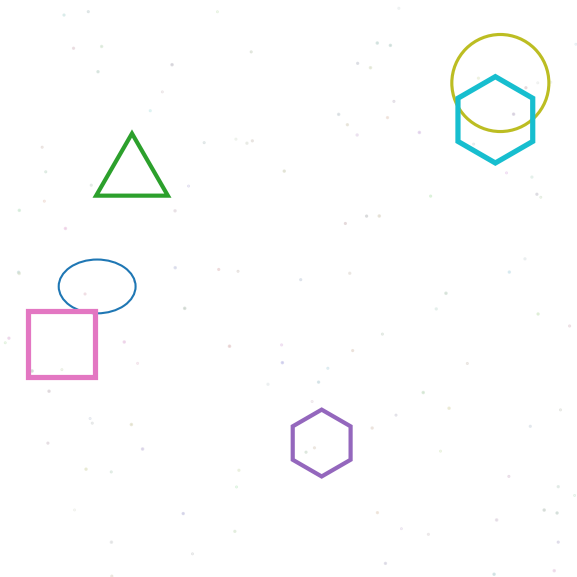[{"shape": "oval", "thickness": 1, "radius": 0.33, "center": [0.168, 0.503]}, {"shape": "triangle", "thickness": 2, "radius": 0.36, "center": [0.229, 0.696]}, {"shape": "hexagon", "thickness": 2, "radius": 0.29, "center": [0.557, 0.232]}, {"shape": "square", "thickness": 2.5, "radius": 0.29, "center": [0.106, 0.403]}, {"shape": "circle", "thickness": 1.5, "radius": 0.42, "center": [0.866, 0.855]}, {"shape": "hexagon", "thickness": 2.5, "radius": 0.37, "center": [0.858, 0.792]}]